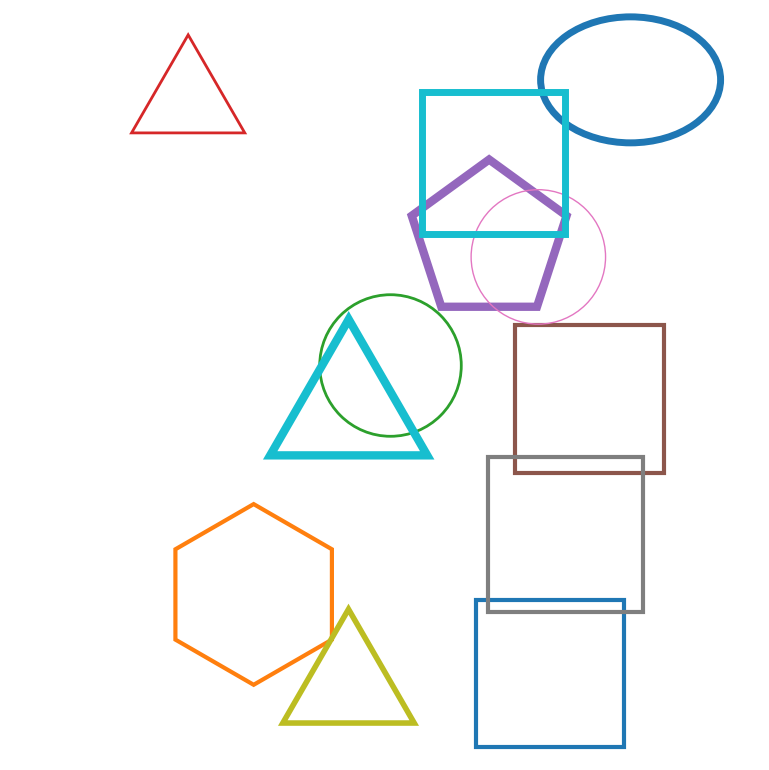[{"shape": "square", "thickness": 1.5, "radius": 0.48, "center": [0.714, 0.125]}, {"shape": "oval", "thickness": 2.5, "radius": 0.58, "center": [0.819, 0.896]}, {"shape": "hexagon", "thickness": 1.5, "radius": 0.59, "center": [0.329, 0.228]}, {"shape": "circle", "thickness": 1, "radius": 0.46, "center": [0.507, 0.525]}, {"shape": "triangle", "thickness": 1, "radius": 0.42, "center": [0.244, 0.87]}, {"shape": "pentagon", "thickness": 3, "radius": 0.53, "center": [0.635, 0.687]}, {"shape": "square", "thickness": 1.5, "radius": 0.48, "center": [0.766, 0.482]}, {"shape": "circle", "thickness": 0.5, "radius": 0.44, "center": [0.699, 0.666]}, {"shape": "square", "thickness": 1.5, "radius": 0.5, "center": [0.735, 0.306]}, {"shape": "triangle", "thickness": 2, "radius": 0.49, "center": [0.453, 0.11]}, {"shape": "square", "thickness": 2.5, "radius": 0.46, "center": [0.641, 0.788]}, {"shape": "triangle", "thickness": 3, "radius": 0.59, "center": [0.453, 0.467]}]